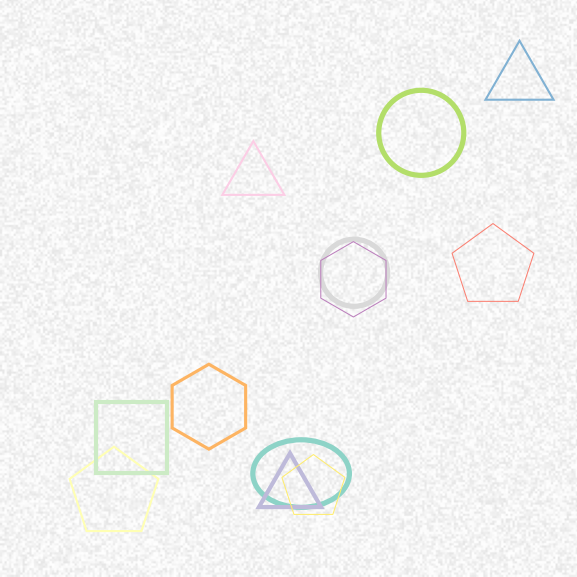[{"shape": "oval", "thickness": 2.5, "radius": 0.42, "center": [0.521, 0.179]}, {"shape": "pentagon", "thickness": 1, "radius": 0.4, "center": [0.197, 0.145]}, {"shape": "triangle", "thickness": 2, "radius": 0.31, "center": [0.502, 0.152]}, {"shape": "pentagon", "thickness": 0.5, "radius": 0.37, "center": [0.854, 0.538]}, {"shape": "triangle", "thickness": 1, "radius": 0.34, "center": [0.9, 0.86]}, {"shape": "hexagon", "thickness": 1.5, "radius": 0.37, "center": [0.362, 0.295]}, {"shape": "circle", "thickness": 2.5, "radius": 0.37, "center": [0.729, 0.769]}, {"shape": "triangle", "thickness": 1, "radius": 0.31, "center": [0.439, 0.693]}, {"shape": "circle", "thickness": 2.5, "radius": 0.29, "center": [0.613, 0.527]}, {"shape": "hexagon", "thickness": 0.5, "radius": 0.33, "center": [0.612, 0.515]}, {"shape": "square", "thickness": 2, "radius": 0.31, "center": [0.228, 0.242]}, {"shape": "pentagon", "thickness": 0.5, "radius": 0.29, "center": [0.543, 0.155]}]